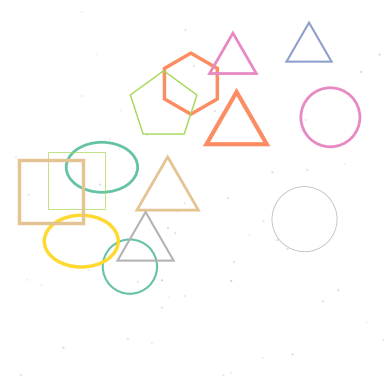[{"shape": "oval", "thickness": 2, "radius": 0.46, "center": [0.265, 0.566]}, {"shape": "circle", "thickness": 1.5, "radius": 0.35, "center": [0.337, 0.307]}, {"shape": "hexagon", "thickness": 2.5, "radius": 0.4, "center": [0.496, 0.783]}, {"shape": "triangle", "thickness": 3, "radius": 0.45, "center": [0.615, 0.671]}, {"shape": "triangle", "thickness": 1.5, "radius": 0.34, "center": [0.803, 0.874]}, {"shape": "circle", "thickness": 2, "radius": 0.38, "center": [0.858, 0.695]}, {"shape": "triangle", "thickness": 2, "radius": 0.35, "center": [0.605, 0.844]}, {"shape": "square", "thickness": 0.5, "radius": 0.37, "center": [0.199, 0.532]}, {"shape": "pentagon", "thickness": 1, "radius": 0.45, "center": [0.425, 0.725]}, {"shape": "oval", "thickness": 2.5, "radius": 0.48, "center": [0.211, 0.374]}, {"shape": "triangle", "thickness": 2, "radius": 0.46, "center": [0.435, 0.5]}, {"shape": "square", "thickness": 2.5, "radius": 0.41, "center": [0.133, 0.502]}, {"shape": "circle", "thickness": 0.5, "radius": 0.42, "center": [0.791, 0.431]}, {"shape": "triangle", "thickness": 1.5, "radius": 0.42, "center": [0.378, 0.365]}]